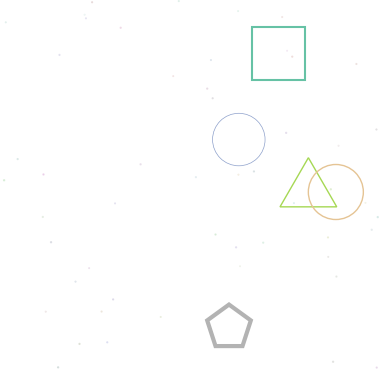[{"shape": "square", "thickness": 1.5, "radius": 0.34, "center": [0.724, 0.861]}, {"shape": "circle", "thickness": 0.5, "radius": 0.34, "center": [0.62, 0.638]}, {"shape": "triangle", "thickness": 1, "radius": 0.43, "center": [0.801, 0.505]}, {"shape": "circle", "thickness": 1, "radius": 0.36, "center": [0.872, 0.501]}, {"shape": "pentagon", "thickness": 3, "radius": 0.3, "center": [0.595, 0.149]}]